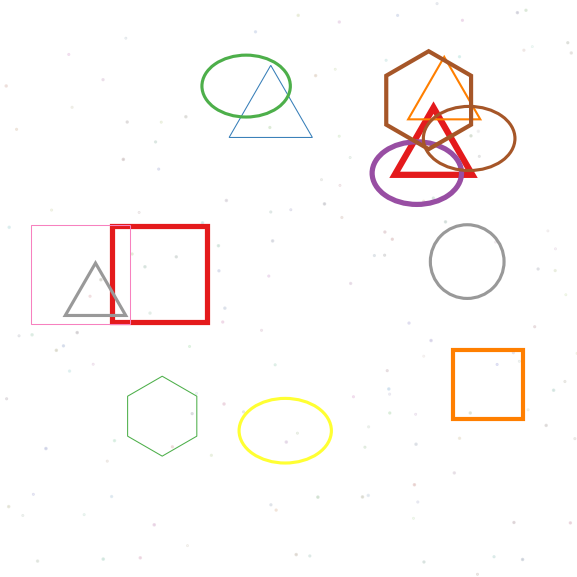[{"shape": "square", "thickness": 2.5, "radius": 0.41, "center": [0.276, 0.525]}, {"shape": "triangle", "thickness": 3, "radius": 0.39, "center": [0.751, 0.735]}, {"shape": "triangle", "thickness": 0.5, "radius": 0.42, "center": [0.469, 0.803]}, {"shape": "hexagon", "thickness": 0.5, "radius": 0.35, "center": [0.281, 0.278]}, {"shape": "oval", "thickness": 1.5, "radius": 0.38, "center": [0.426, 0.85]}, {"shape": "oval", "thickness": 2.5, "radius": 0.39, "center": [0.722, 0.699]}, {"shape": "square", "thickness": 2, "radius": 0.3, "center": [0.845, 0.333]}, {"shape": "triangle", "thickness": 1, "radius": 0.36, "center": [0.769, 0.829]}, {"shape": "oval", "thickness": 1.5, "radius": 0.4, "center": [0.494, 0.253]}, {"shape": "hexagon", "thickness": 2, "radius": 0.42, "center": [0.742, 0.826]}, {"shape": "oval", "thickness": 1.5, "radius": 0.4, "center": [0.812, 0.759]}, {"shape": "square", "thickness": 0.5, "radius": 0.43, "center": [0.14, 0.524]}, {"shape": "circle", "thickness": 1.5, "radius": 0.32, "center": [0.809, 0.546]}, {"shape": "triangle", "thickness": 1.5, "radius": 0.3, "center": [0.165, 0.483]}]